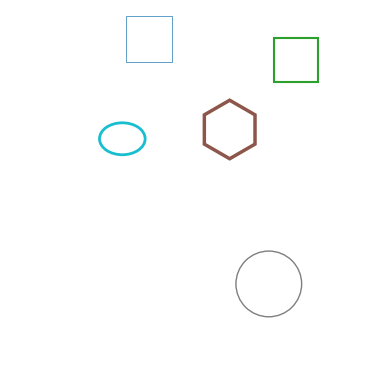[{"shape": "square", "thickness": 0.5, "radius": 0.3, "center": [0.387, 0.898]}, {"shape": "square", "thickness": 1.5, "radius": 0.29, "center": [0.769, 0.844]}, {"shape": "hexagon", "thickness": 2.5, "radius": 0.38, "center": [0.597, 0.664]}, {"shape": "circle", "thickness": 1, "radius": 0.43, "center": [0.698, 0.263]}, {"shape": "oval", "thickness": 2, "radius": 0.3, "center": [0.318, 0.64]}]